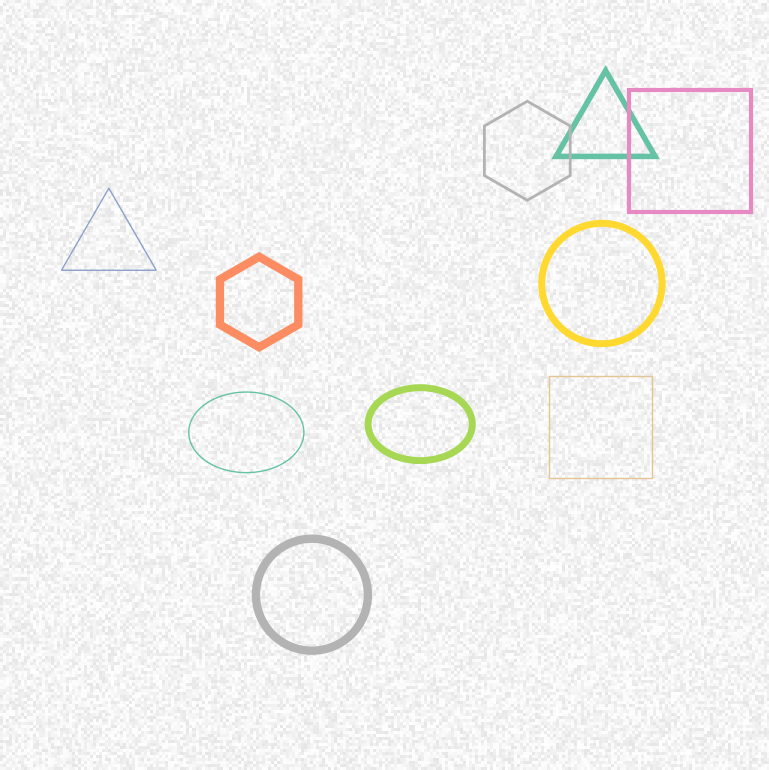[{"shape": "triangle", "thickness": 2, "radius": 0.37, "center": [0.786, 0.834]}, {"shape": "oval", "thickness": 0.5, "radius": 0.37, "center": [0.32, 0.439]}, {"shape": "hexagon", "thickness": 3, "radius": 0.29, "center": [0.337, 0.608]}, {"shape": "triangle", "thickness": 0.5, "radius": 0.36, "center": [0.141, 0.685]}, {"shape": "square", "thickness": 1.5, "radius": 0.39, "center": [0.896, 0.804]}, {"shape": "oval", "thickness": 2.5, "radius": 0.34, "center": [0.546, 0.449]}, {"shape": "circle", "thickness": 2.5, "radius": 0.39, "center": [0.782, 0.632]}, {"shape": "square", "thickness": 0.5, "radius": 0.33, "center": [0.78, 0.445]}, {"shape": "circle", "thickness": 3, "radius": 0.36, "center": [0.405, 0.228]}, {"shape": "hexagon", "thickness": 1, "radius": 0.32, "center": [0.685, 0.804]}]